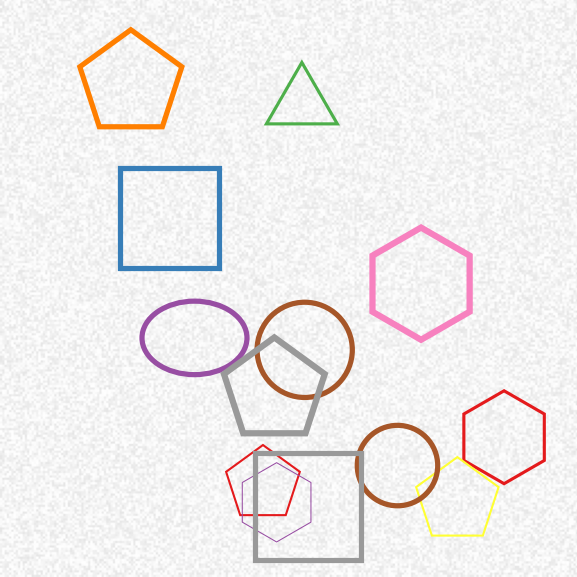[{"shape": "pentagon", "thickness": 1, "radius": 0.34, "center": [0.455, 0.161]}, {"shape": "hexagon", "thickness": 1.5, "radius": 0.4, "center": [0.873, 0.242]}, {"shape": "square", "thickness": 2.5, "radius": 0.43, "center": [0.293, 0.622]}, {"shape": "triangle", "thickness": 1.5, "radius": 0.35, "center": [0.523, 0.82]}, {"shape": "hexagon", "thickness": 0.5, "radius": 0.34, "center": [0.479, 0.129]}, {"shape": "oval", "thickness": 2.5, "radius": 0.45, "center": [0.337, 0.414]}, {"shape": "pentagon", "thickness": 2.5, "radius": 0.46, "center": [0.227, 0.855]}, {"shape": "pentagon", "thickness": 1, "radius": 0.38, "center": [0.792, 0.132]}, {"shape": "circle", "thickness": 2.5, "radius": 0.41, "center": [0.528, 0.393]}, {"shape": "circle", "thickness": 2.5, "radius": 0.35, "center": [0.688, 0.193]}, {"shape": "hexagon", "thickness": 3, "radius": 0.49, "center": [0.729, 0.508]}, {"shape": "pentagon", "thickness": 3, "radius": 0.46, "center": [0.475, 0.323]}, {"shape": "square", "thickness": 2.5, "radius": 0.46, "center": [0.533, 0.122]}]